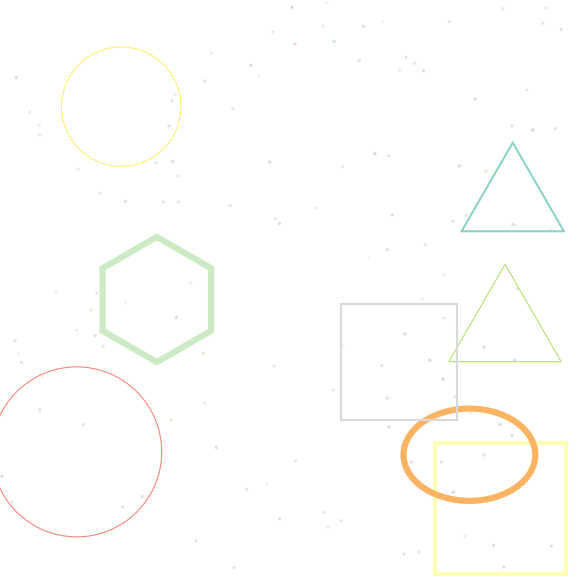[{"shape": "triangle", "thickness": 1, "radius": 0.51, "center": [0.888, 0.65]}, {"shape": "square", "thickness": 2, "radius": 0.57, "center": [0.867, 0.118]}, {"shape": "circle", "thickness": 0.5, "radius": 0.74, "center": [0.133, 0.217]}, {"shape": "oval", "thickness": 3, "radius": 0.57, "center": [0.813, 0.212]}, {"shape": "triangle", "thickness": 0.5, "radius": 0.56, "center": [0.875, 0.429]}, {"shape": "square", "thickness": 1, "radius": 0.5, "center": [0.691, 0.372]}, {"shape": "hexagon", "thickness": 3, "radius": 0.54, "center": [0.272, 0.48]}, {"shape": "circle", "thickness": 0.5, "radius": 0.52, "center": [0.21, 0.814]}]